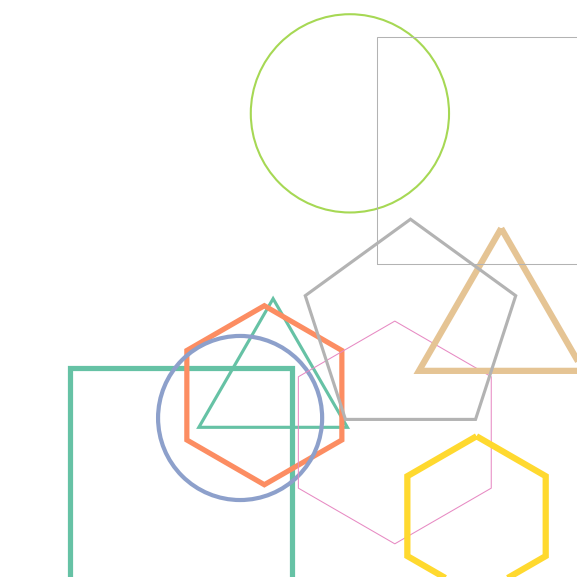[{"shape": "square", "thickness": 2.5, "radius": 0.96, "center": [0.313, 0.17]}, {"shape": "triangle", "thickness": 1.5, "radius": 0.74, "center": [0.473, 0.333]}, {"shape": "hexagon", "thickness": 2.5, "radius": 0.77, "center": [0.458, 0.315]}, {"shape": "circle", "thickness": 2, "radius": 0.71, "center": [0.416, 0.275]}, {"shape": "hexagon", "thickness": 0.5, "radius": 0.96, "center": [0.684, 0.25]}, {"shape": "circle", "thickness": 1, "radius": 0.86, "center": [0.606, 0.803]}, {"shape": "hexagon", "thickness": 3, "radius": 0.69, "center": [0.825, 0.105]}, {"shape": "triangle", "thickness": 3, "radius": 0.82, "center": [0.868, 0.439]}, {"shape": "pentagon", "thickness": 1.5, "radius": 0.96, "center": [0.711, 0.428]}, {"shape": "square", "thickness": 0.5, "radius": 0.99, "center": [0.849, 0.738]}]